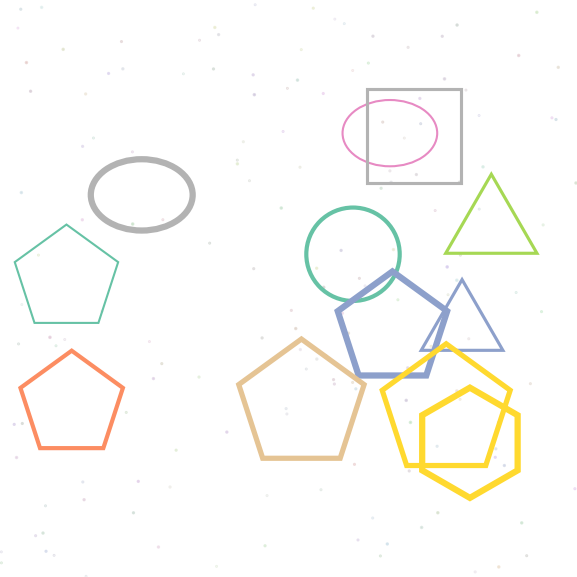[{"shape": "pentagon", "thickness": 1, "radius": 0.47, "center": [0.115, 0.516]}, {"shape": "circle", "thickness": 2, "radius": 0.4, "center": [0.611, 0.559]}, {"shape": "pentagon", "thickness": 2, "radius": 0.47, "center": [0.124, 0.299]}, {"shape": "triangle", "thickness": 1.5, "radius": 0.41, "center": [0.8, 0.433]}, {"shape": "pentagon", "thickness": 3, "radius": 0.5, "center": [0.68, 0.43]}, {"shape": "oval", "thickness": 1, "radius": 0.41, "center": [0.675, 0.769]}, {"shape": "triangle", "thickness": 1.5, "radius": 0.46, "center": [0.851, 0.606]}, {"shape": "pentagon", "thickness": 2.5, "radius": 0.58, "center": [0.773, 0.287]}, {"shape": "hexagon", "thickness": 3, "radius": 0.48, "center": [0.814, 0.232]}, {"shape": "pentagon", "thickness": 2.5, "radius": 0.57, "center": [0.522, 0.298]}, {"shape": "square", "thickness": 1.5, "radius": 0.41, "center": [0.718, 0.763]}, {"shape": "oval", "thickness": 3, "radius": 0.44, "center": [0.245, 0.662]}]